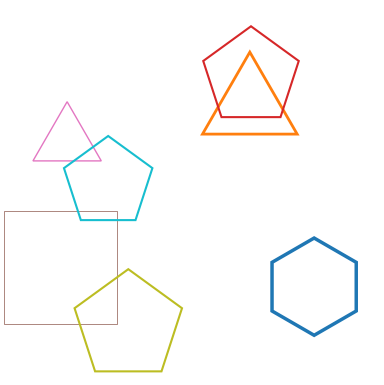[{"shape": "hexagon", "thickness": 2.5, "radius": 0.63, "center": [0.816, 0.255]}, {"shape": "triangle", "thickness": 2, "radius": 0.71, "center": [0.649, 0.723]}, {"shape": "pentagon", "thickness": 1.5, "radius": 0.65, "center": [0.652, 0.801]}, {"shape": "square", "thickness": 0.5, "radius": 0.73, "center": [0.158, 0.304]}, {"shape": "triangle", "thickness": 1, "radius": 0.51, "center": [0.174, 0.633]}, {"shape": "pentagon", "thickness": 1.5, "radius": 0.73, "center": [0.333, 0.154]}, {"shape": "pentagon", "thickness": 1.5, "radius": 0.6, "center": [0.281, 0.526]}]